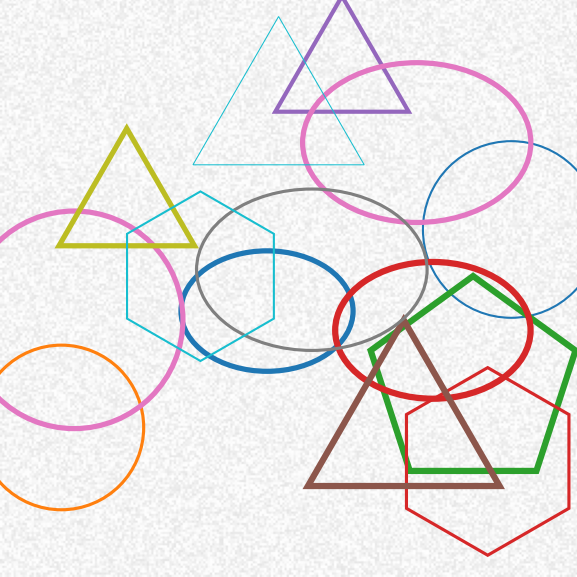[{"shape": "oval", "thickness": 2.5, "radius": 0.75, "center": [0.462, 0.46]}, {"shape": "circle", "thickness": 1, "radius": 0.76, "center": [0.885, 0.602]}, {"shape": "circle", "thickness": 1.5, "radius": 0.71, "center": [0.106, 0.259]}, {"shape": "pentagon", "thickness": 3, "radius": 0.93, "center": [0.819, 0.335]}, {"shape": "oval", "thickness": 3, "radius": 0.85, "center": [0.75, 0.427]}, {"shape": "hexagon", "thickness": 1.5, "radius": 0.81, "center": [0.845, 0.2]}, {"shape": "triangle", "thickness": 2, "radius": 0.67, "center": [0.592, 0.872]}, {"shape": "triangle", "thickness": 3, "radius": 0.96, "center": [0.699, 0.253]}, {"shape": "oval", "thickness": 2.5, "radius": 0.99, "center": [0.722, 0.752]}, {"shape": "circle", "thickness": 2.5, "radius": 0.94, "center": [0.128, 0.445]}, {"shape": "oval", "thickness": 1.5, "radius": 1.0, "center": [0.54, 0.532]}, {"shape": "triangle", "thickness": 2.5, "radius": 0.68, "center": [0.219, 0.641]}, {"shape": "hexagon", "thickness": 1, "radius": 0.73, "center": [0.347, 0.521]}, {"shape": "triangle", "thickness": 0.5, "radius": 0.86, "center": [0.482, 0.799]}]